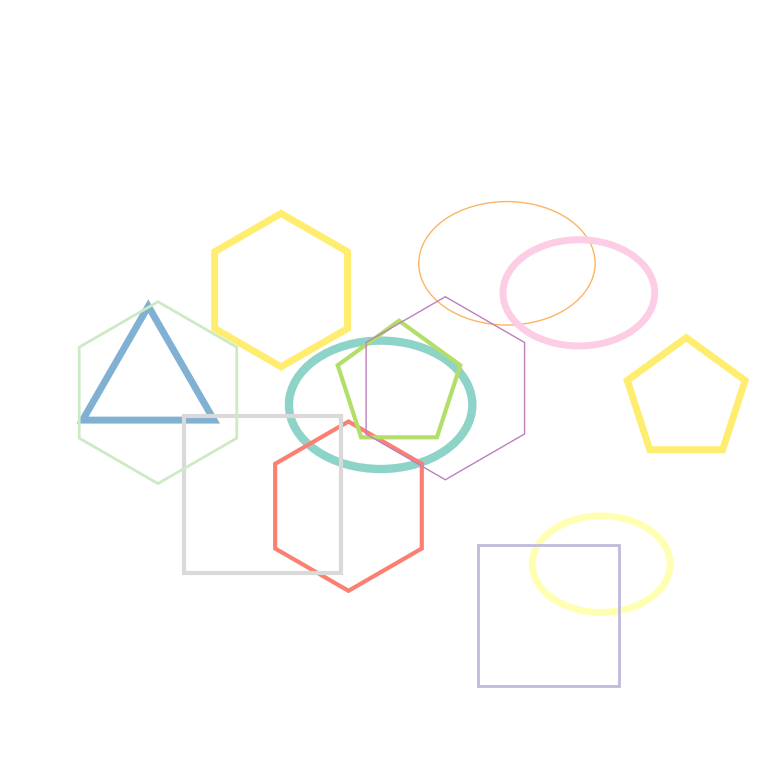[{"shape": "oval", "thickness": 3, "radius": 0.6, "center": [0.494, 0.474]}, {"shape": "oval", "thickness": 2.5, "radius": 0.45, "center": [0.781, 0.267]}, {"shape": "square", "thickness": 1, "radius": 0.46, "center": [0.713, 0.201]}, {"shape": "hexagon", "thickness": 1.5, "radius": 0.55, "center": [0.453, 0.343]}, {"shape": "triangle", "thickness": 2.5, "radius": 0.49, "center": [0.193, 0.504]}, {"shape": "oval", "thickness": 0.5, "radius": 0.57, "center": [0.658, 0.658]}, {"shape": "pentagon", "thickness": 1.5, "radius": 0.42, "center": [0.518, 0.5]}, {"shape": "oval", "thickness": 2.5, "radius": 0.49, "center": [0.752, 0.62]}, {"shape": "square", "thickness": 1.5, "radius": 0.51, "center": [0.341, 0.357]}, {"shape": "hexagon", "thickness": 0.5, "radius": 0.59, "center": [0.578, 0.496]}, {"shape": "hexagon", "thickness": 1, "radius": 0.59, "center": [0.205, 0.49]}, {"shape": "pentagon", "thickness": 2.5, "radius": 0.4, "center": [0.891, 0.481]}, {"shape": "hexagon", "thickness": 2.5, "radius": 0.5, "center": [0.365, 0.623]}]